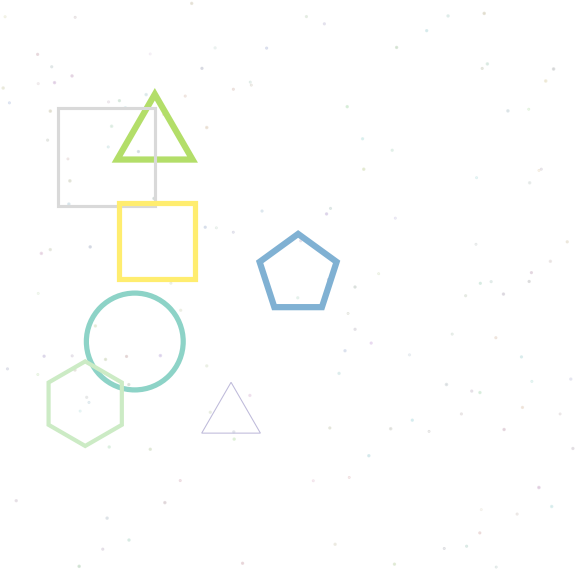[{"shape": "circle", "thickness": 2.5, "radius": 0.42, "center": [0.233, 0.408]}, {"shape": "triangle", "thickness": 0.5, "radius": 0.29, "center": [0.4, 0.278]}, {"shape": "pentagon", "thickness": 3, "radius": 0.35, "center": [0.516, 0.524]}, {"shape": "triangle", "thickness": 3, "radius": 0.38, "center": [0.268, 0.761]}, {"shape": "square", "thickness": 1.5, "radius": 0.42, "center": [0.184, 0.727]}, {"shape": "hexagon", "thickness": 2, "radius": 0.37, "center": [0.148, 0.3]}, {"shape": "square", "thickness": 2.5, "radius": 0.33, "center": [0.272, 0.582]}]